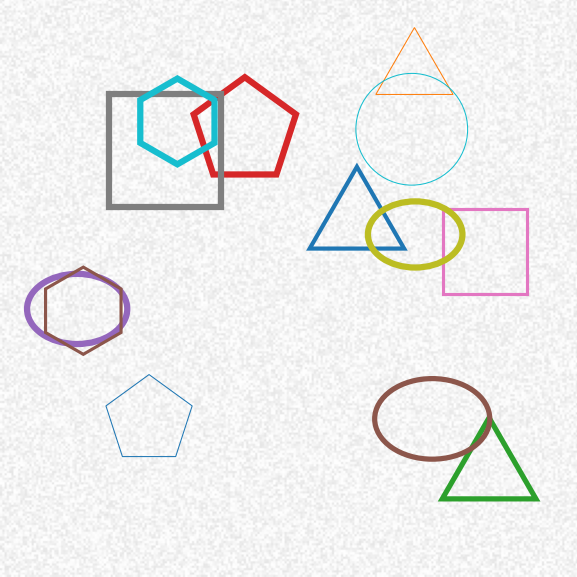[{"shape": "pentagon", "thickness": 0.5, "radius": 0.39, "center": [0.258, 0.272]}, {"shape": "triangle", "thickness": 2, "radius": 0.47, "center": [0.618, 0.616]}, {"shape": "triangle", "thickness": 0.5, "radius": 0.39, "center": [0.718, 0.874]}, {"shape": "triangle", "thickness": 2.5, "radius": 0.47, "center": [0.847, 0.182]}, {"shape": "pentagon", "thickness": 3, "radius": 0.47, "center": [0.424, 0.772]}, {"shape": "oval", "thickness": 3, "radius": 0.43, "center": [0.134, 0.464]}, {"shape": "oval", "thickness": 2.5, "radius": 0.5, "center": [0.748, 0.274]}, {"shape": "hexagon", "thickness": 1.5, "radius": 0.38, "center": [0.144, 0.461]}, {"shape": "square", "thickness": 1.5, "radius": 0.37, "center": [0.84, 0.563]}, {"shape": "square", "thickness": 3, "radius": 0.49, "center": [0.286, 0.739]}, {"shape": "oval", "thickness": 3, "radius": 0.41, "center": [0.719, 0.593]}, {"shape": "hexagon", "thickness": 3, "radius": 0.37, "center": [0.307, 0.789]}, {"shape": "circle", "thickness": 0.5, "radius": 0.48, "center": [0.713, 0.775]}]